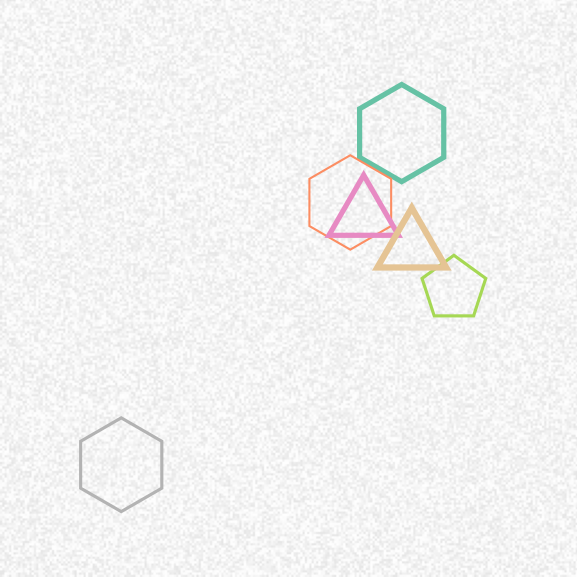[{"shape": "hexagon", "thickness": 2.5, "radius": 0.42, "center": [0.696, 0.769]}, {"shape": "hexagon", "thickness": 1, "radius": 0.41, "center": [0.607, 0.649]}, {"shape": "triangle", "thickness": 2.5, "radius": 0.35, "center": [0.63, 0.626]}, {"shape": "pentagon", "thickness": 1.5, "radius": 0.29, "center": [0.786, 0.499]}, {"shape": "triangle", "thickness": 3, "radius": 0.34, "center": [0.713, 0.57]}, {"shape": "hexagon", "thickness": 1.5, "radius": 0.41, "center": [0.21, 0.194]}]